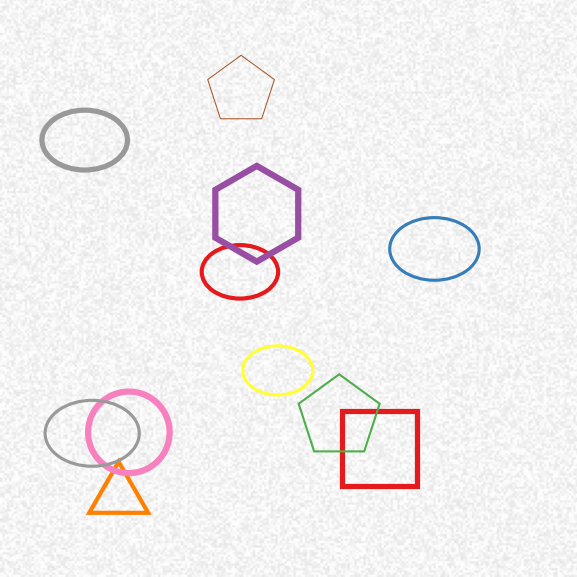[{"shape": "square", "thickness": 2.5, "radius": 0.33, "center": [0.657, 0.222]}, {"shape": "oval", "thickness": 2, "radius": 0.33, "center": [0.415, 0.528]}, {"shape": "oval", "thickness": 1.5, "radius": 0.39, "center": [0.752, 0.568]}, {"shape": "pentagon", "thickness": 1, "radius": 0.37, "center": [0.587, 0.277]}, {"shape": "hexagon", "thickness": 3, "radius": 0.41, "center": [0.445, 0.629]}, {"shape": "triangle", "thickness": 2, "radius": 0.29, "center": [0.206, 0.141]}, {"shape": "oval", "thickness": 1.5, "radius": 0.3, "center": [0.481, 0.358]}, {"shape": "pentagon", "thickness": 0.5, "radius": 0.3, "center": [0.417, 0.843]}, {"shape": "circle", "thickness": 3, "radius": 0.35, "center": [0.223, 0.25]}, {"shape": "oval", "thickness": 1.5, "radius": 0.41, "center": [0.16, 0.249]}, {"shape": "oval", "thickness": 2.5, "radius": 0.37, "center": [0.147, 0.757]}]